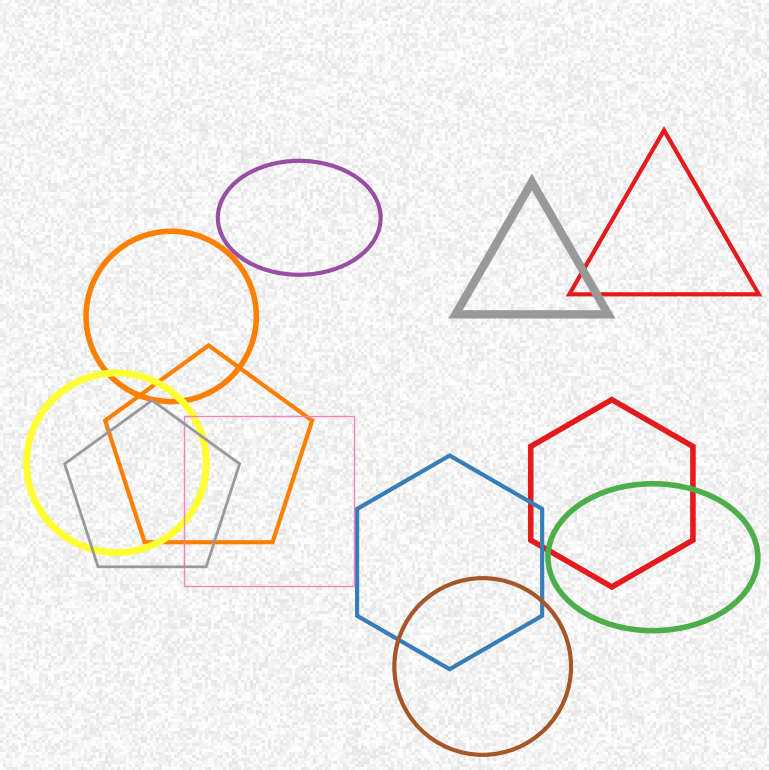[{"shape": "hexagon", "thickness": 2, "radius": 0.61, "center": [0.795, 0.359]}, {"shape": "triangle", "thickness": 1.5, "radius": 0.71, "center": [0.862, 0.689]}, {"shape": "hexagon", "thickness": 1.5, "radius": 0.69, "center": [0.584, 0.27]}, {"shape": "oval", "thickness": 2, "radius": 0.68, "center": [0.848, 0.276]}, {"shape": "oval", "thickness": 1.5, "radius": 0.53, "center": [0.389, 0.717]}, {"shape": "circle", "thickness": 2, "radius": 0.55, "center": [0.222, 0.589]}, {"shape": "pentagon", "thickness": 1.5, "radius": 0.71, "center": [0.271, 0.41]}, {"shape": "circle", "thickness": 2.5, "radius": 0.58, "center": [0.151, 0.399]}, {"shape": "circle", "thickness": 1.5, "radius": 0.57, "center": [0.627, 0.134]}, {"shape": "square", "thickness": 0.5, "radius": 0.55, "center": [0.349, 0.349]}, {"shape": "triangle", "thickness": 3, "radius": 0.57, "center": [0.691, 0.649]}, {"shape": "pentagon", "thickness": 1, "radius": 0.6, "center": [0.198, 0.361]}]